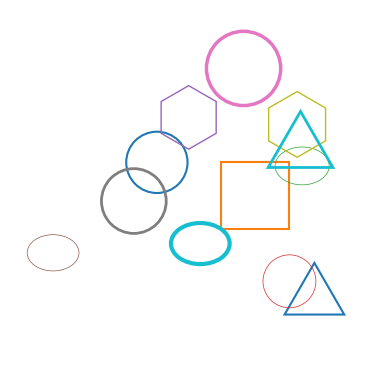[{"shape": "triangle", "thickness": 1.5, "radius": 0.45, "center": [0.817, 0.228]}, {"shape": "circle", "thickness": 1.5, "radius": 0.4, "center": [0.408, 0.578]}, {"shape": "square", "thickness": 1.5, "radius": 0.44, "center": [0.662, 0.492]}, {"shape": "oval", "thickness": 0.5, "radius": 0.35, "center": [0.785, 0.569]}, {"shape": "circle", "thickness": 0.5, "radius": 0.34, "center": [0.752, 0.269]}, {"shape": "hexagon", "thickness": 1, "radius": 0.41, "center": [0.49, 0.695]}, {"shape": "oval", "thickness": 0.5, "radius": 0.34, "center": [0.138, 0.343]}, {"shape": "circle", "thickness": 2.5, "radius": 0.48, "center": [0.633, 0.822]}, {"shape": "circle", "thickness": 2, "radius": 0.42, "center": [0.348, 0.478]}, {"shape": "hexagon", "thickness": 1, "radius": 0.43, "center": [0.772, 0.677]}, {"shape": "oval", "thickness": 3, "radius": 0.38, "center": [0.52, 0.367]}, {"shape": "triangle", "thickness": 2, "radius": 0.49, "center": [0.781, 0.614]}]